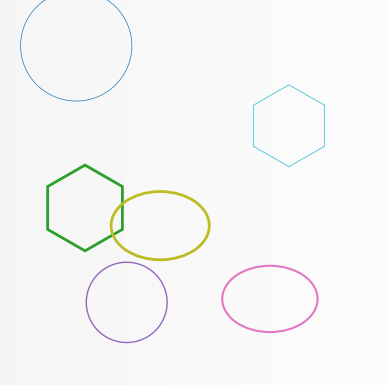[{"shape": "circle", "thickness": 0.5, "radius": 0.72, "center": [0.197, 0.881]}, {"shape": "hexagon", "thickness": 2, "radius": 0.56, "center": [0.219, 0.46]}, {"shape": "circle", "thickness": 1, "radius": 0.52, "center": [0.327, 0.215]}, {"shape": "oval", "thickness": 1.5, "radius": 0.62, "center": [0.697, 0.224]}, {"shape": "oval", "thickness": 2, "radius": 0.63, "center": [0.413, 0.414]}, {"shape": "hexagon", "thickness": 0.5, "radius": 0.53, "center": [0.746, 0.673]}]